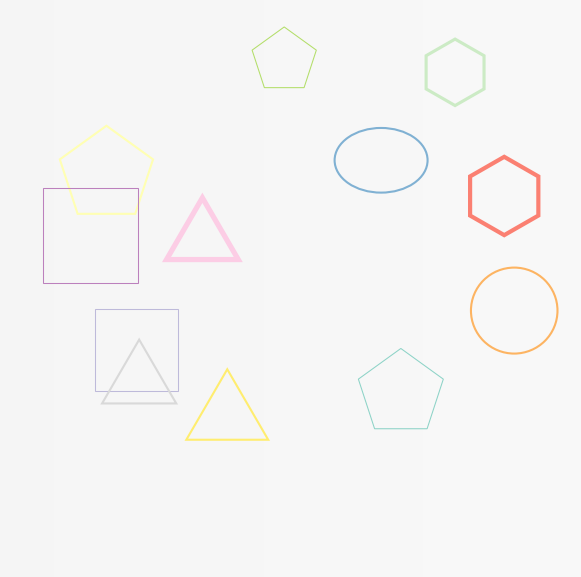[{"shape": "pentagon", "thickness": 0.5, "radius": 0.38, "center": [0.69, 0.319]}, {"shape": "pentagon", "thickness": 1, "radius": 0.42, "center": [0.183, 0.697]}, {"shape": "square", "thickness": 0.5, "radius": 0.36, "center": [0.235, 0.394]}, {"shape": "hexagon", "thickness": 2, "radius": 0.34, "center": [0.867, 0.66]}, {"shape": "oval", "thickness": 1, "radius": 0.4, "center": [0.656, 0.722]}, {"shape": "circle", "thickness": 1, "radius": 0.37, "center": [0.885, 0.461]}, {"shape": "pentagon", "thickness": 0.5, "radius": 0.29, "center": [0.489, 0.894]}, {"shape": "triangle", "thickness": 2.5, "radius": 0.36, "center": [0.348, 0.585]}, {"shape": "triangle", "thickness": 1, "radius": 0.37, "center": [0.239, 0.337]}, {"shape": "square", "thickness": 0.5, "radius": 0.41, "center": [0.156, 0.591]}, {"shape": "hexagon", "thickness": 1.5, "radius": 0.29, "center": [0.783, 0.874]}, {"shape": "triangle", "thickness": 1, "radius": 0.41, "center": [0.391, 0.278]}]